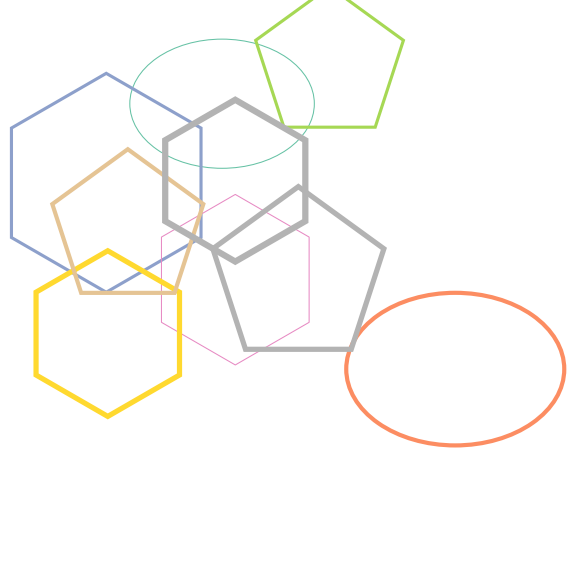[{"shape": "oval", "thickness": 0.5, "radius": 0.8, "center": [0.385, 0.82]}, {"shape": "oval", "thickness": 2, "radius": 0.94, "center": [0.788, 0.36]}, {"shape": "hexagon", "thickness": 1.5, "radius": 0.95, "center": [0.184, 0.683]}, {"shape": "hexagon", "thickness": 0.5, "radius": 0.74, "center": [0.407, 0.515]}, {"shape": "pentagon", "thickness": 1.5, "radius": 0.67, "center": [0.571, 0.888]}, {"shape": "hexagon", "thickness": 2.5, "radius": 0.72, "center": [0.187, 0.421]}, {"shape": "pentagon", "thickness": 2, "radius": 0.69, "center": [0.221, 0.603]}, {"shape": "pentagon", "thickness": 2.5, "radius": 0.78, "center": [0.517, 0.52]}, {"shape": "hexagon", "thickness": 3, "radius": 0.7, "center": [0.407, 0.686]}]